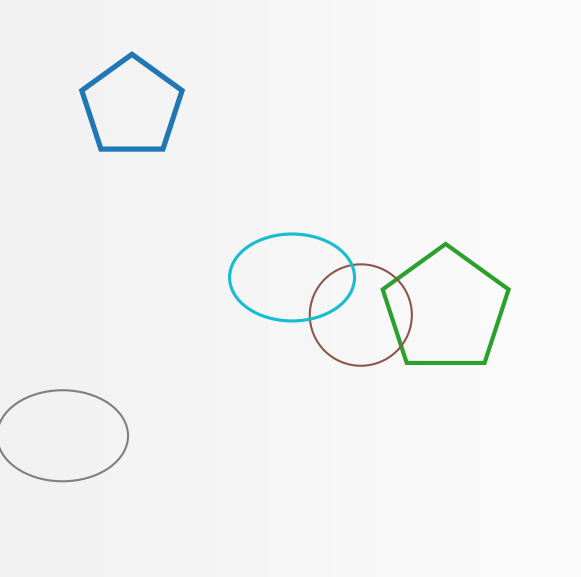[{"shape": "pentagon", "thickness": 2.5, "radius": 0.45, "center": [0.227, 0.814]}, {"shape": "pentagon", "thickness": 2, "radius": 0.57, "center": [0.767, 0.463]}, {"shape": "circle", "thickness": 1, "radius": 0.44, "center": [0.621, 0.454]}, {"shape": "oval", "thickness": 1, "radius": 0.56, "center": [0.108, 0.245]}, {"shape": "oval", "thickness": 1.5, "radius": 0.54, "center": [0.502, 0.519]}]